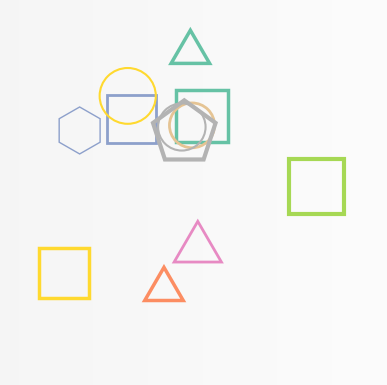[{"shape": "square", "thickness": 2.5, "radius": 0.33, "center": [0.522, 0.699]}, {"shape": "triangle", "thickness": 2.5, "radius": 0.29, "center": [0.491, 0.864]}, {"shape": "triangle", "thickness": 2.5, "radius": 0.29, "center": [0.423, 0.248]}, {"shape": "hexagon", "thickness": 1, "radius": 0.3, "center": [0.206, 0.661]}, {"shape": "square", "thickness": 2, "radius": 0.32, "center": [0.34, 0.691]}, {"shape": "triangle", "thickness": 2, "radius": 0.35, "center": [0.51, 0.355]}, {"shape": "square", "thickness": 3, "radius": 0.36, "center": [0.817, 0.515]}, {"shape": "circle", "thickness": 1.5, "radius": 0.36, "center": [0.33, 0.751]}, {"shape": "square", "thickness": 2.5, "radius": 0.32, "center": [0.165, 0.292]}, {"shape": "circle", "thickness": 2, "radius": 0.29, "center": [0.495, 0.674]}, {"shape": "pentagon", "thickness": 3, "radius": 0.42, "center": [0.476, 0.654]}, {"shape": "circle", "thickness": 1.5, "radius": 0.31, "center": [0.469, 0.67]}]